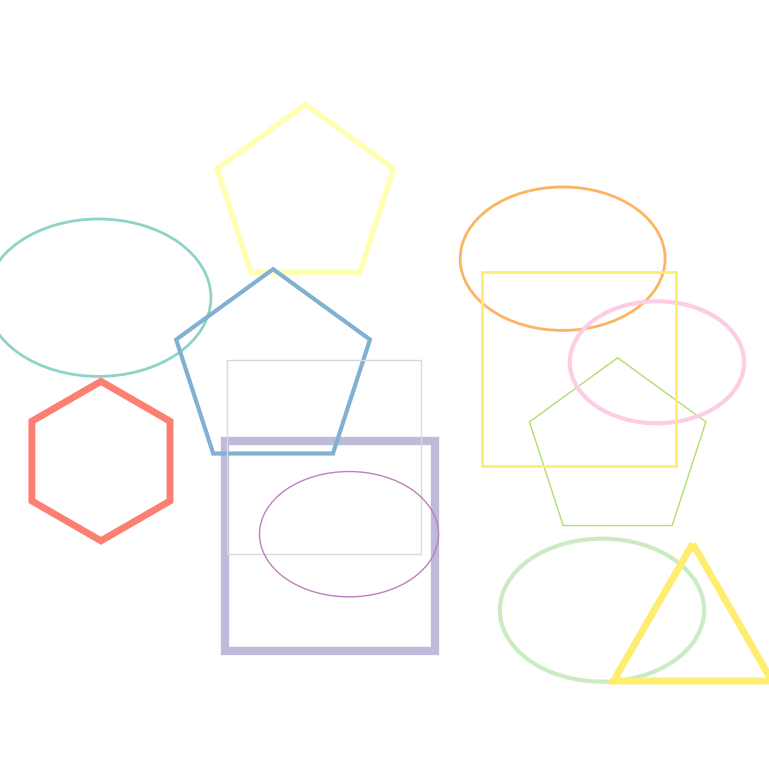[{"shape": "oval", "thickness": 1, "radius": 0.73, "center": [0.128, 0.613]}, {"shape": "pentagon", "thickness": 2, "radius": 0.6, "center": [0.397, 0.744]}, {"shape": "square", "thickness": 3, "radius": 0.68, "center": [0.429, 0.291]}, {"shape": "hexagon", "thickness": 2.5, "radius": 0.52, "center": [0.131, 0.401]}, {"shape": "pentagon", "thickness": 1.5, "radius": 0.66, "center": [0.355, 0.518]}, {"shape": "oval", "thickness": 1, "radius": 0.67, "center": [0.731, 0.664]}, {"shape": "pentagon", "thickness": 0.5, "radius": 0.6, "center": [0.802, 0.415]}, {"shape": "oval", "thickness": 1.5, "radius": 0.57, "center": [0.853, 0.53]}, {"shape": "square", "thickness": 0.5, "radius": 0.63, "center": [0.42, 0.407]}, {"shape": "oval", "thickness": 0.5, "radius": 0.58, "center": [0.453, 0.306]}, {"shape": "oval", "thickness": 1.5, "radius": 0.66, "center": [0.782, 0.208]}, {"shape": "square", "thickness": 1, "radius": 0.63, "center": [0.752, 0.521]}, {"shape": "triangle", "thickness": 2.5, "radius": 0.59, "center": [0.9, 0.175]}]